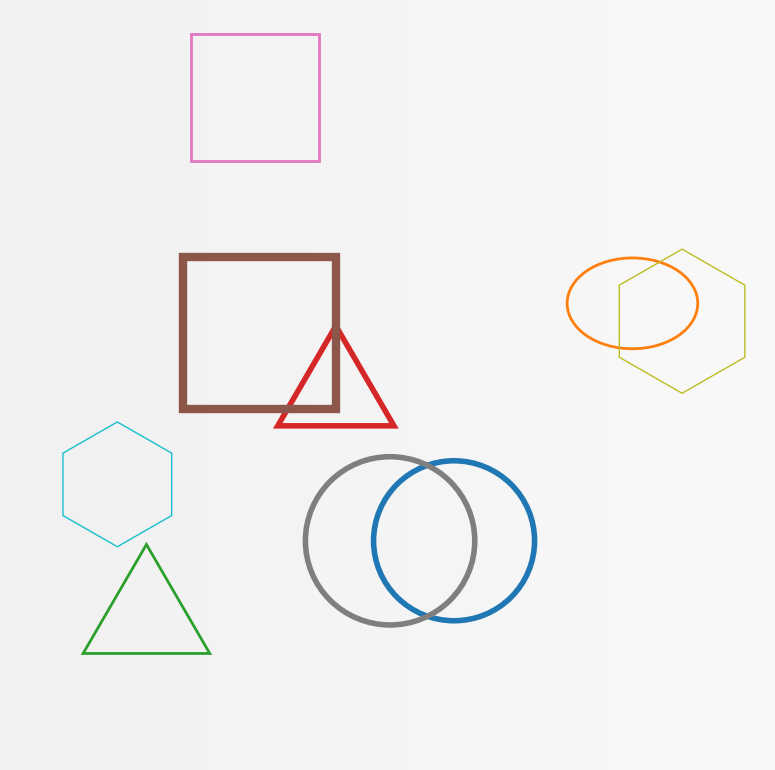[{"shape": "circle", "thickness": 2, "radius": 0.52, "center": [0.586, 0.298]}, {"shape": "oval", "thickness": 1, "radius": 0.42, "center": [0.816, 0.606]}, {"shape": "triangle", "thickness": 1, "radius": 0.47, "center": [0.189, 0.199]}, {"shape": "triangle", "thickness": 2, "radius": 0.43, "center": [0.433, 0.49]}, {"shape": "square", "thickness": 3, "radius": 0.5, "center": [0.335, 0.568]}, {"shape": "square", "thickness": 1, "radius": 0.41, "center": [0.329, 0.873]}, {"shape": "circle", "thickness": 2, "radius": 0.55, "center": [0.503, 0.298]}, {"shape": "hexagon", "thickness": 0.5, "radius": 0.47, "center": [0.88, 0.583]}, {"shape": "hexagon", "thickness": 0.5, "radius": 0.41, "center": [0.151, 0.371]}]